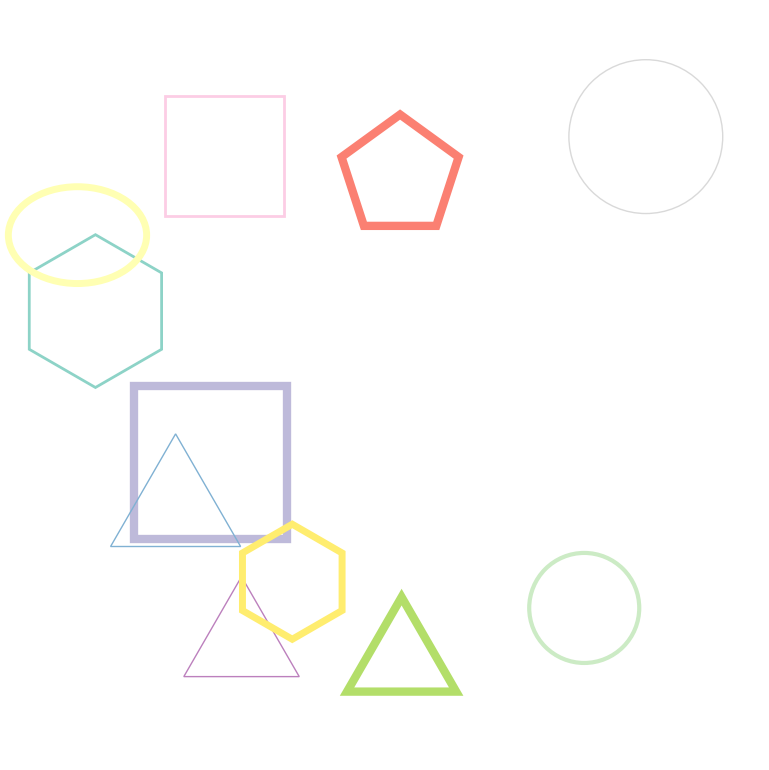[{"shape": "hexagon", "thickness": 1, "radius": 0.5, "center": [0.124, 0.596]}, {"shape": "oval", "thickness": 2.5, "radius": 0.45, "center": [0.101, 0.695]}, {"shape": "square", "thickness": 3, "radius": 0.5, "center": [0.273, 0.4]}, {"shape": "pentagon", "thickness": 3, "radius": 0.4, "center": [0.52, 0.771]}, {"shape": "triangle", "thickness": 0.5, "radius": 0.49, "center": [0.228, 0.339]}, {"shape": "triangle", "thickness": 3, "radius": 0.41, "center": [0.522, 0.143]}, {"shape": "square", "thickness": 1, "radius": 0.39, "center": [0.291, 0.797]}, {"shape": "circle", "thickness": 0.5, "radius": 0.5, "center": [0.839, 0.823]}, {"shape": "triangle", "thickness": 0.5, "radius": 0.43, "center": [0.314, 0.165]}, {"shape": "circle", "thickness": 1.5, "radius": 0.36, "center": [0.759, 0.21]}, {"shape": "hexagon", "thickness": 2.5, "radius": 0.37, "center": [0.38, 0.244]}]